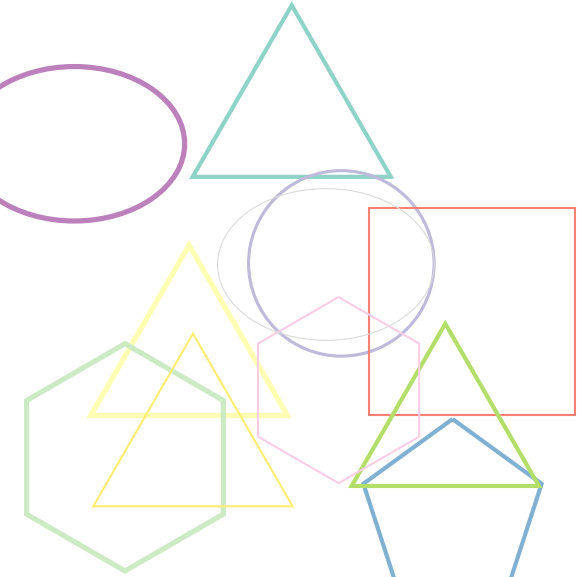[{"shape": "triangle", "thickness": 2, "radius": 0.99, "center": [0.505, 0.792]}, {"shape": "triangle", "thickness": 2.5, "radius": 0.98, "center": [0.327, 0.378]}, {"shape": "circle", "thickness": 1.5, "radius": 0.8, "center": [0.591, 0.543]}, {"shape": "square", "thickness": 1, "radius": 0.89, "center": [0.818, 0.46]}, {"shape": "pentagon", "thickness": 2, "radius": 0.81, "center": [0.784, 0.111]}, {"shape": "triangle", "thickness": 2, "radius": 0.94, "center": [0.771, 0.251]}, {"shape": "hexagon", "thickness": 1, "radius": 0.81, "center": [0.586, 0.324]}, {"shape": "oval", "thickness": 0.5, "radius": 0.94, "center": [0.564, 0.541]}, {"shape": "oval", "thickness": 2.5, "radius": 0.96, "center": [0.129, 0.75]}, {"shape": "hexagon", "thickness": 2.5, "radius": 0.98, "center": [0.216, 0.207]}, {"shape": "triangle", "thickness": 1, "radius": 1.0, "center": [0.334, 0.222]}]